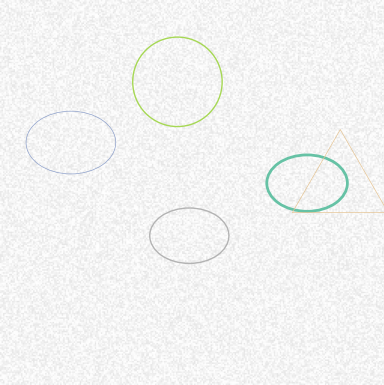[{"shape": "oval", "thickness": 2, "radius": 0.52, "center": [0.798, 0.524]}, {"shape": "oval", "thickness": 0.5, "radius": 0.58, "center": [0.184, 0.63]}, {"shape": "circle", "thickness": 1, "radius": 0.58, "center": [0.461, 0.787]}, {"shape": "triangle", "thickness": 0.5, "radius": 0.72, "center": [0.884, 0.52]}, {"shape": "oval", "thickness": 1, "radius": 0.51, "center": [0.492, 0.388]}]